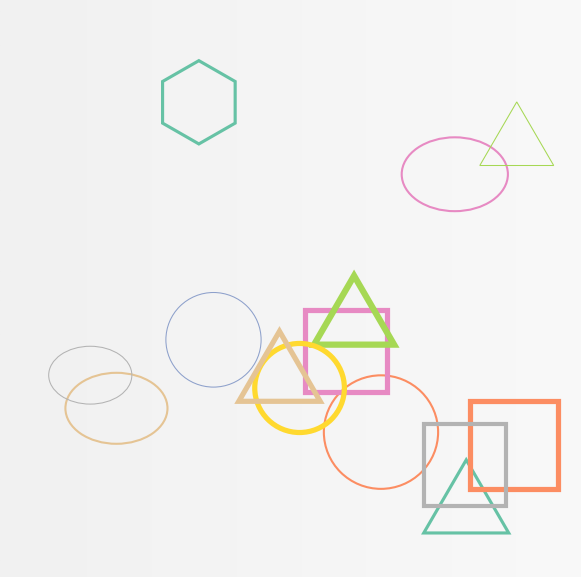[{"shape": "triangle", "thickness": 1.5, "radius": 0.42, "center": [0.802, 0.118]}, {"shape": "hexagon", "thickness": 1.5, "radius": 0.36, "center": [0.342, 0.822]}, {"shape": "circle", "thickness": 1, "radius": 0.49, "center": [0.655, 0.251]}, {"shape": "square", "thickness": 2.5, "radius": 0.38, "center": [0.885, 0.229]}, {"shape": "circle", "thickness": 0.5, "radius": 0.41, "center": [0.367, 0.411]}, {"shape": "oval", "thickness": 1, "radius": 0.46, "center": [0.782, 0.697]}, {"shape": "square", "thickness": 2.5, "radius": 0.35, "center": [0.595, 0.392]}, {"shape": "triangle", "thickness": 0.5, "radius": 0.37, "center": [0.889, 0.749]}, {"shape": "triangle", "thickness": 3, "radius": 0.4, "center": [0.609, 0.442]}, {"shape": "circle", "thickness": 2.5, "radius": 0.39, "center": [0.515, 0.327]}, {"shape": "triangle", "thickness": 2.5, "radius": 0.4, "center": [0.481, 0.345]}, {"shape": "oval", "thickness": 1, "radius": 0.44, "center": [0.2, 0.292]}, {"shape": "oval", "thickness": 0.5, "radius": 0.36, "center": [0.155, 0.349]}, {"shape": "square", "thickness": 2, "radius": 0.35, "center": [0.799, 0.194]}]